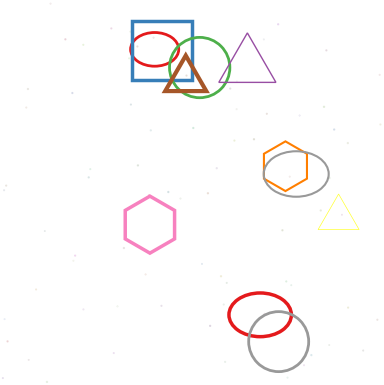[{"shape": "oval", "thickness": 2, "radius": 0.31, "center": [0.402, 0.872]}, {"shape": "oval", "thickness": 2.5, "radius": 0.41, "center": [0.676, 0.182]}, {"shape": "square", "thickness": 2.5, "radius": 0.39, "center": [0.421, 0.869]}, {"shape": "circle", "thickness": 2, "radius": 0.39, "center": [0.519, 0.825]}, {"shape": "triangle", "thickness": 1, "radius": 0.43, "center": [0.643, 0.829]}, {"shape": "hexagon", "thickness": 1.5, "radius": 0.32, "center": [0.741, 0.568]}, {"shape": "triangle", "thickness": 0.5, "radius": 0.31, "center": [0.879, 0.434]}, {"shape": "triangle", "thickness": 3, "radius": 0.31, "center": [0.482, 0.794]}, {"shape": "hexagon", "thickness": 2.5, "radius": 0.37, "center": [0.389, 0.417]}, {"shape": "circle", "thickness": 2, "radius": 0.39, "center": [0.724, 0.113]}, {"shape": "oval", "thickness": 1.5, "radius": 0.42, "center": [0.769, 0.548]}]